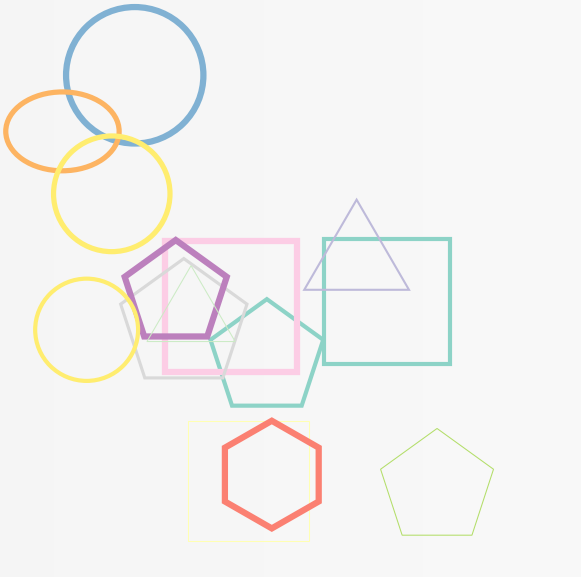[{"shape": "square", "thickness": 2, "radius": 0.54, "center": [0.666, 0.477]}, {"shape": "pentagon", "thickness": 2, "radius": 0.51, "center": [0.459, 0.379]}, {"shape": "square", "thickness": 0.5, "radius": 0.52, "center": [0.428, 0.166]}, {"shape": "triangle", "thickness": 1, "radius": 0.52, "center": [0.614, 0.549]}, {"shape": "hexagon", "thickness": 3, "radius": 0.47, "center": [0.468, 0.177]}, {"shape": "circle", "thickness": 3, "radius": 0.59, "center": [0.232, 0.869]}, {"shape": "oval", "thickness": 2.5, "radius": 0.49, "center": [0.107, 0.772]}, {"shape": "pentagon", "thickness": 0.5, "radius": 0.51, "center": [0.752, 0.155]}, {"shape": "square", "thickness": 3, "radius": 0.57, "center": [0.398, 0.468]}, {"shape": "pentagon", "thickness": 1.5, "radius": 0.57, "center": [0.316, 0.437]}, {"shape": "pentagon", "thickness": 3, "radius": 0.46, "center": [0.302, 0.491]}, {"shape": "triangle", "thickness": 0.5, "radius": 0.44, "center": [0.329, 0.452]}, {"shape": "circle", "thickness": 2.5, "radius": 0.5, "center": [0.192, 0.664]}, {"shape": "circle", "thickness": 2, "radius": 0.44, "center": [0.149, 0.428]}]